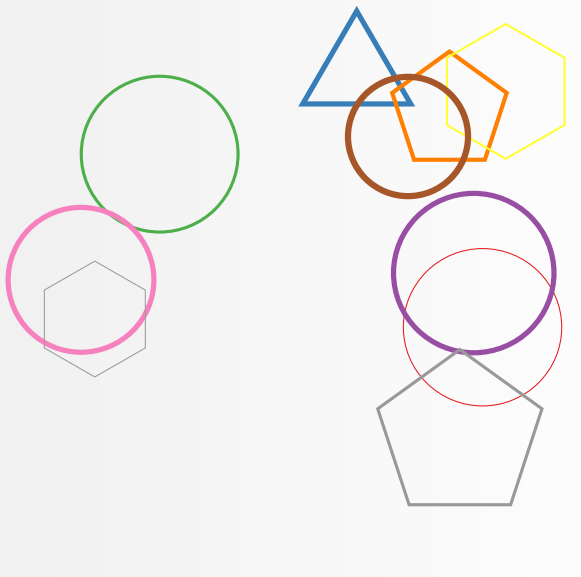[{"shape": "circle", "thickness": 0.5, "radius": 0.68, "center": [0.83, 0.432]}, {"shape": "triangle", "thickness": 2.5, "radius": 0.54, "center": [0.614, 0.873]}, {"shape": "circle", "thickness": 1.5, "radius": 0.67, "center": [0.275, 0.732]}, {"shape": "circle", "thickness": 2.5, "radius": 0.69, "center": [0.815, 0.526]}, {"shape": "pentagon", "thickness": 2, "radius": 0.52, "center": [0.773, 0.806]}, {"shape": "hexagon", "thickness": 1, "radius": 0.58, "center": [0.87, 0.841]}, {"shape": "circle", "thickness": 3, "radius": 0.52, "center": [0.702, 0.763]}, {"shape": "circle", "thickness": 2.5, "radius": 0.63, "center": [0.139, 0.515]}, {"shape": "pentagon", "thickness": 1.5, "radius": 0.74, "center": [0.791, 0.245]}, {"shape": "hexagon", "thickness": 0.5, "radius": 0.5, "center": [0.163, 0.447]}]